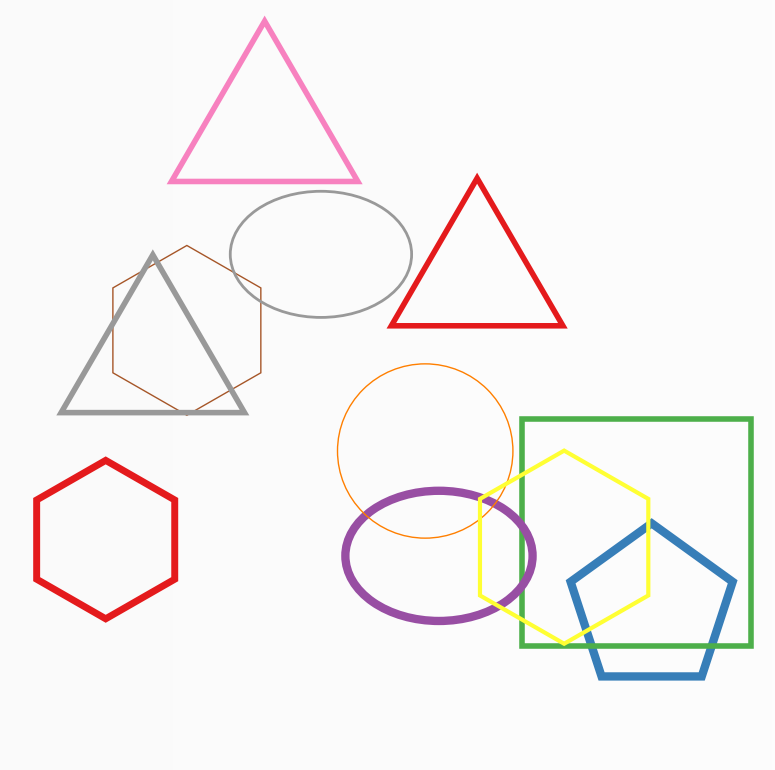[{"shape": "hexagon", "thickness": 2.5, "radius": 0.51, "center": [0.136, 0.299]}, {"shape": "triangle", "thickness": 2, "radius": 0.64, "center": [0.616, 0.641]}, {"shape": "pentagon", "thickness": 3, "radius": 0.55, "center": [0.841, 0.21]}, {"shape": "square", "thickness": 2, "radius": 0.74, "center": [0.822, 0.308]}, {"shape": "oval", "thickness": 3, "radius": 0.6, "center": [0.566, 0.278]}, {"shape": "circle", "thickness": 0.5, "radius": 0.57, "center": [0.549, 0.414]}, {"shape": "hexagon", "thickness": 1.5, "radius": 0.63, "center": [0.728, 0.289]}, {"shape": "hexagon", "thickness": 0.5, "radius": 0.55, "center": [0.241, 0.571]}, {"shape": "triangle", "thickness": 2, "radius": 0.69, "center": [0.341, 0.834]}, {"shape": "triangle", "thickness": 2, "radius": 0.68, "center": [0.197, 0.532]}, {"shape": "oval", "thickness": 1, "radius": 0.59, "center": [0.414, 0.67]}]